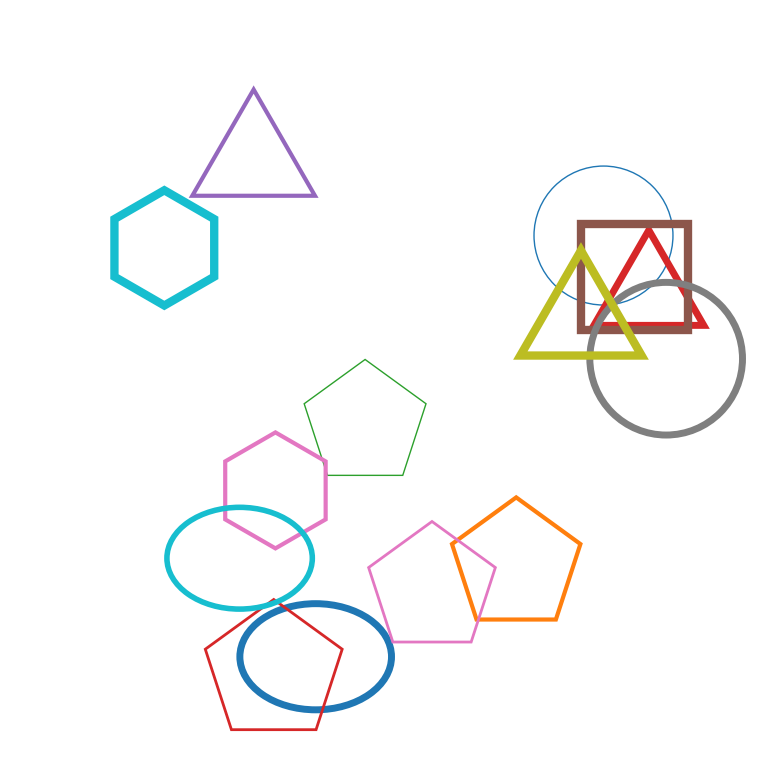[{"shape": "circle", "thickness": 0.5, "radius": 0.45, "center": [0.784, 0.694]}, {"shape": "oval", "thickness": 2.5, "radius": 0.49, "center": [0.41, 0.147]}, {"shape": "pentagon", "thickness": 1.5, "radius": 0.44, "center": [0.67, 0.266]}, {"shape": "pentagon", "thickness": 0.5, "radius": 0.42, "center": [0.474, 0.45]}, {"shape": "pentagon", "thickness": 1, "radius": 0.47, "center": [0.356, 0.128]}, {"shape": "triangle", "thickness": 2.5, "radius": 0.41, "center": [0.843, 0.619]}, {"shape": "triangle", "thickness": 1.5, "radius": 0.46, "center": [0.329, 0.792]}, {"shape": "square", "thickness": 3, "radius": 0.35, "center": [0.824, 0.64]}, {"shape": "pentagon", "thickness": 1, "radius": 0.43, "center": [0.561, 0.236]}, {"shape": "hexagon", "thickness": 1.5, "radius": 0.38, "center": [0.358, 0.363]}, {"shape": "circle", "thickness": 2.5, "radius": 0.5, "center": [0.865, 0.534]}, {"shape": "triangle", "thickness": 3, "radius": 0.45, "center": [0.755, 0.584]}, {"shape": "hexagon", "thickness": 3, "radius": 0.37, "center": [0.213, 0.678]}, {"shape": "oval", "thickness": 2, "radius": 0.47, "center": [0.311, 0.275]}]